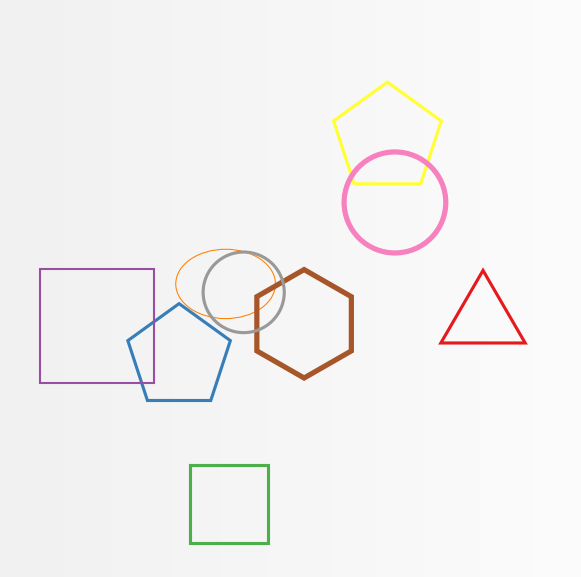[{"shape": "triangle", "thickness": 1.5, "radius": 0.42, "center": [0.831, 0.447]}, {"shape": "pentagon", "thickness": 1.5, "radius": 0.46, "center": [0.308, 0.381]}, {"shape": "square", "thickness": 1.5, "radius": 0.34, "center": [0.394, 0.126]}, {"shape": "square", "thickness": 1, "radius": 0.49, "center": [0.166, 0.434]}, {"shape": "oval", "thickness": 0.5, "radius": 0.43, "center": [0.388, 0.507]}, {"shape": "pentagon", "thickness": 1.5, "radius": 0.49, "center": [0.667, 0.76]}, {"shape": "hexagon", "thickness": 2.5, "radius": 0.47, "center": [0.523, 0.438]}, {"shape": "circle", "thickness": 2.5, "radius": 0.44, "center": [0.679, 0.649]}, {"shape": "circle", "thickness": 1.5, "radius": 0.35, "center": [0.419, 0.493]}]